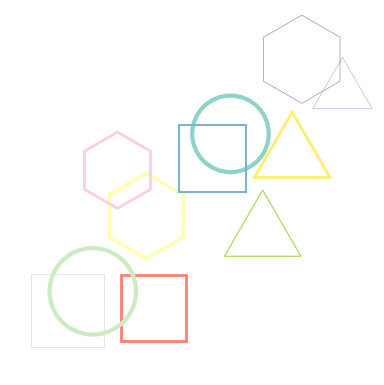[{"shape": "circle", "thickness": 3, "radius": 0.5, "center": [0.599, 0.652]}, {"shape": "hexagon", "thickness": 2.5, "radius": 0.55, "center": [0.38, 0.439]}, {"shape": "triangle", "thickness": 0.5, "radius": 0.44, "center": [0.889, 0.762]}, {"shape": "square", "thickness": 2, "radius": 0.42, "center": [0.399, 0.2]}, {"shape": "square", "thickness": 1.5, "radius": 0.44, "center": [0.551, 0.588]}, {"shape": "triangle", "thickness": 1, "radius": 0.57, "center": [0.682, 0.392]}, {"shape": "hexagon", "thickness": 2, "radius": 0.5, "center": [0.305, 0.558]}, {"shape": "square", "thickness": 0.5, "radius": 0.47, "center": [0.176, 0.193]}, {"shape": "hexagon", "thickness": 0.5, "radius": 0.57, "center": [0.784, 0.846]}, {"shape": "circle", "thickness": 3, "radius": 0.56, "center": [0.241, 0.243]}, {"shape": "triangle", "thickness": 2, "radius": 0.57, "center": [0.759, 0.596]}]